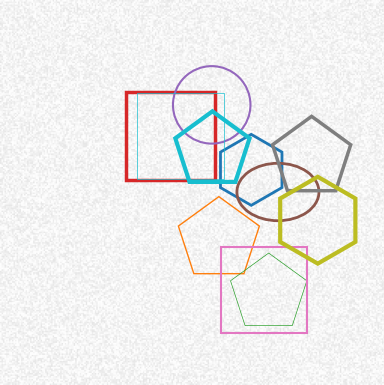[{"shape": "hexagon", "thickness": 2, "radius": 0.46, "center": [0.653, 0.559]}, {"shape": "pentagon", "thickness": 1, "radius": 0.55, "center": [0.569, 0.379]}, {"shape": "pentagon", "thickness": 0.5, "radius": 0.52, "center": [0.698, 0.238]}, {"shape": "square", "thickness": 2.5, "radius": 0.57, "center": [0.443, 0.647]}, {"shape": "circle", "thickness": 1.5, "radius": 0.5, "center": [0.55, 0.728]}, {"shape": "oval", "thickness": 2, "radius": 0.53, "center": [0.722, 0.501]}, {"shape": "square", "thickness": 1.5, "radius": 0.56, "center": [0.686, 0.247]}, {"shape": "pentagon", "thickness": 2.5, "radius": 0.53, "center": [0.809, 0.591]}, {"shape": "hexagon", "thickness": 3, "radius": 0.56, "center": [0.825, 0.428]}, {"shape": "pentagon", "thickness": 3, "radius": 0.51, "center": [0.552, 0.609]}, {"shape": "square", "thickness": 0.5, "radius": 0.56, "center": [0.469, 0.647]}]